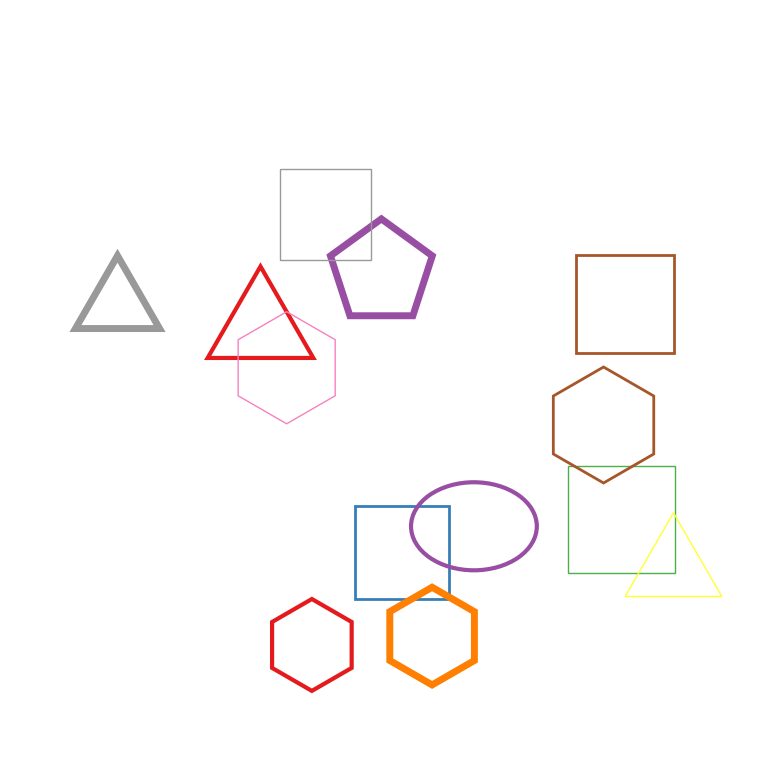[{"shape": "hexagon", "thickness": 1.5, "radius": 0.3, "center": [0.405, 0.162]}, {"shape": "triangle", "thickness": 1.5, "radius": 0.4, "center": [0.338, 0.575]}, {"shape": "square", "thickness": 1, "radius": 0.3, "center": [0.522, 0.283]}, {"shape": "square", "thickness": 0.5, "radius": 0.35, "center": [0.808, 0.325]}, {"shape": "oval", "thickness": 1.5, "radius": 0.41, "center": [0.615, 0.317]}, {"shape": "pentagon", "thickness": 2.5, "radius": 0.35, "center": [0.495, 0.646]}, {"shape": "hexagon", "thickness": 2.5, "radius": 0.32, "center": [0.561, 0.174]}, {"shape": "triangle", "thickness": 0.5, "radius": 0.36, "center": [0.875, 0.262]}, {"shape": "hexagon", "thickness": 1, "radius": 0.38, "center": [0.784, 0.448]}, {"shape": "square", "thickness": 1, "radius": 0.32, "center": [0.812, 0.606]}, {"shape": "hexagon", "thickness": 0.5, "radius": 0.36, "center": [0.372, 0.522]}, {"shape": "triangle", "thickness": 2.5, "radius": 0.32, "center": [0.153, 0.605]}, {"shape": "square", "thickness": 0.5, "radius": 0.3, "center": [0.423, 0.722]}]